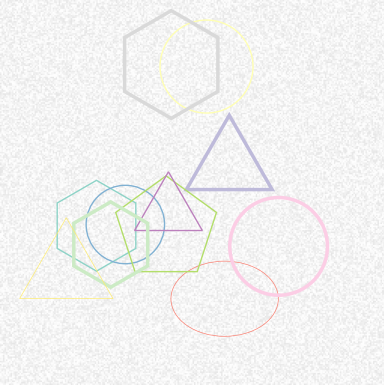[{"shape": "hexagon", "thickness": 1, "radius": 0.59, "center": [0.251, 0.414]}, {"shape": "circle", "thickness": 1, "radius": 0.6, "center": [0.536, 0.827]}, {"shape": "triangle", "thickness": 2.5, "radius": 0.64, "center": [0.595, 0.572]}, {"shape": "oval", "thickness": 0.5, "radius": 0.7, "center": [0.583, 0.224]}, {"shape": "circle", "thickness": 1, "radius": 0.51, "center": [0.326, 0.417]}, {"shape": "pentagon", "thickness": 1, "radius": 0.69, "center": [0.431, 0.406]}, {"shape": "circle", "thickness": 2.5, "radius": 0.63, "center": [0.724, 0.36]}, {"shape": "hexagon", "thickness": 2.5, "radius": 0.7, "center": [0.445, 0.832]}, {"shape": "triangle", "thickness": 1, "radius": 0.51, "center": [0.438, 0.452]}, {"shape": "hexagon", "thickness": 2.5, "radius": 0.55, "center": [0.288, 0.365]}, {"shape": "triangle", "thickness": 0.5, "radius": 0.7, "center": [0.172, 0.295]}]